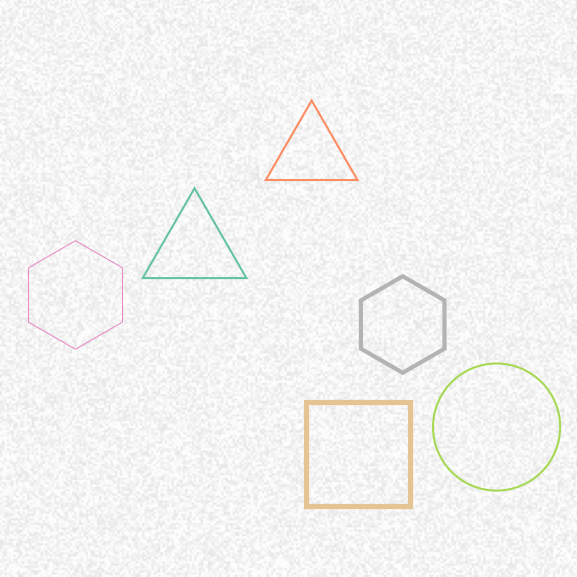[{"shape": "triangle", "thickness": 1, "radius": 0.52, "center": [0.337, 0.569]}, {"shape": "triangle", "thickness": 1, "radius": 0.46, "center": [0.54, 0.733]}, {"shape": "hexagon", "thickness": 0.5, "radius": 0.47, "center": [0.131, 0.488]}, {"shape": "circle", "thickness": 1, "radius": 0.55, "center": [0.86, 0.26]}, {"shape": "square", "thickness": 2.5, "radius": 0.45, "center": [0.62, 0.212]}, {"shape": "hexagon", "thickness": 2, "radius": 0.42, "center": [0.697, 0.437]}]